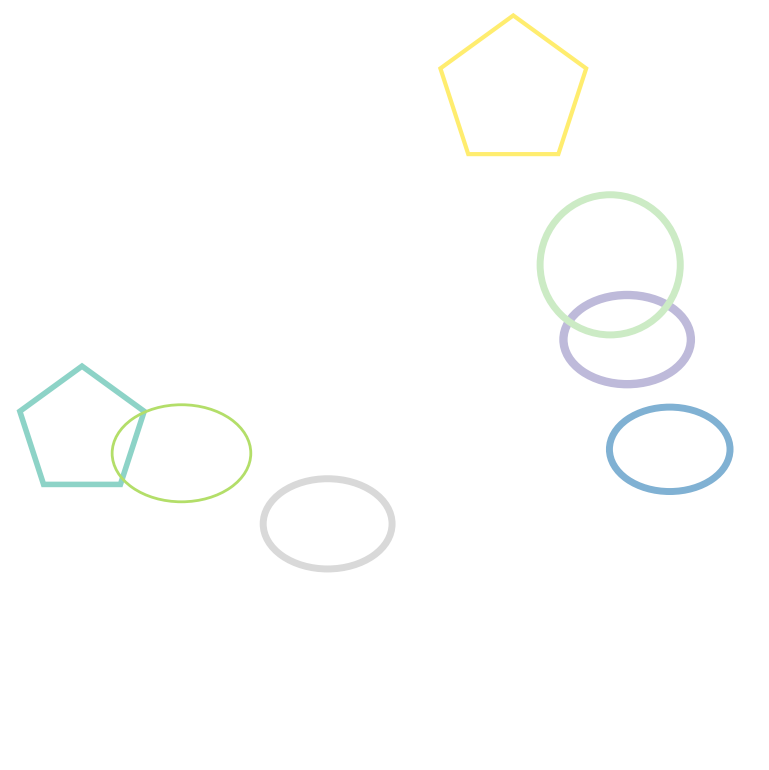[{"shape": "pentagon", "thickness": 2, "radius": 0.42, "center": [0.107, 0.44]}, {"shape": "oval", "thickness": 3, "radius": 0.41, "center": [0.814, 0.559]}, {"shape": "oval", "thickness": 2.5, "radius": 0.39, "center": [0.87, 0.416]}, {"shape": "oval", "thickness": 1, "radius": 0.45, "center": [0.236, 0.411]}, {"shape": "oval", "thickness": 2.5, "radius": 0.42, "center": [0.425, 0.32]}, {"shape": "circle", "thickness": 2.5, "radius": 0.46, "center": [0.792, 0.656]}, {"shape": "pentagon", "thickness": 1.5, "radius": 0.5, "center": [0.667, 0.88]}]